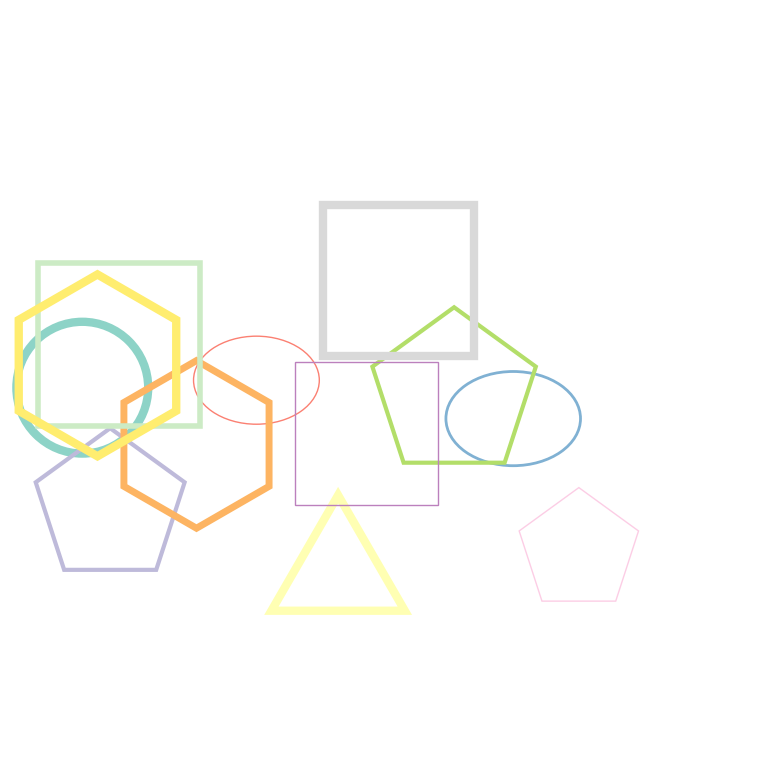[{"shape": "circle", "thickness": 3, "radius": 0.43, "center": [0.107, 0.497]}, {"shape": "triangle", "thickness": 3, "radius": 0.5, "center": [0.439, 0.257]}, {"shape": "pentagon", "thickness": 1.5, "radius": 0.51, "center": [0.143, 0.342]}, {"shape": "oval", "thickness": 0.5, "radius": 0.41, "center": [0.333, 0.506]}, {"shape": "oval", "thickness": 1, "radius": 0.44, "center": [0.667, 0.456]}, {"shape": "hexagon", "thickness": 2.5, "radius": 0.54, "center": [0.255, 0.423]}, {"shape": "pentagon", "thickness": 1.5, "radius": 0.56, "center": [0.59, 0.489]}, {"shape": "pentagon", "thickness": 0.5, "radius": 0.41, "center": [0.752, 0.285]}, {"shape": "square", "thickness": 3, "radius": 0.49, "center": [0.518, 0.636]}, {"shape": "square", "thickness": 0.5, "radius": 0.47, "center": [0.476, 0.437]}, {"shape": "square", "thickness": 2, "radius": 0.53, "center": [0.154, 0.553]}, {"shape": "hexagon", "thickness": 3, "radius": 0.59, "center": [0.127, 0.525]}]